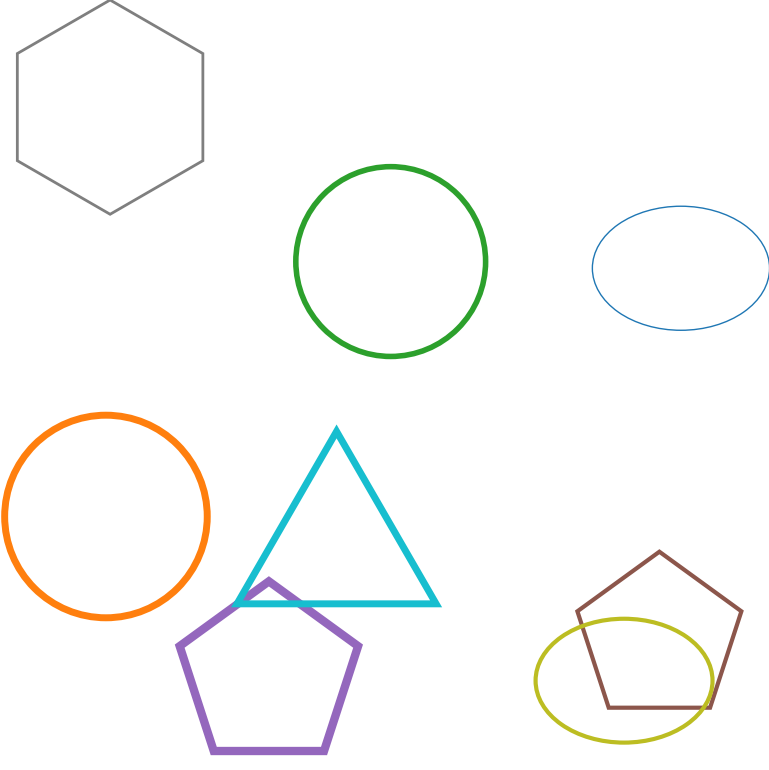[{"shape": "oval", "thickness": 0.5, "radius": 0.58, "center": [0.884, 0.652]}, {"shape": "circle", "thickness": 2.5, "radius": 0.66, "center": [0.138, 0.329]}, {"shape": "circle", "thickness": 2, "radius": 0.62, "center": [0.507, 0.66]}, {"shape": "pentagon", "thickness": 3, "radius": 0.61, "center": [0.349, 0.123]}, {"shape": "pentagon", "thickness": 1.5, "radius": 0.56, "center": [0.856, 0.171]}, {"shape": "hexagon", "thickness": 1, "radius": 0.7, "center": [0.143, 0.861]}, {"shape": "oval", "thickness": 1.5, "radius": 0.57, "center": [0.81, 0.116]}, {"shape": "triangle", "thickness": 2.5, "radius": 0.75, "center": [0.437, 0.29]}]